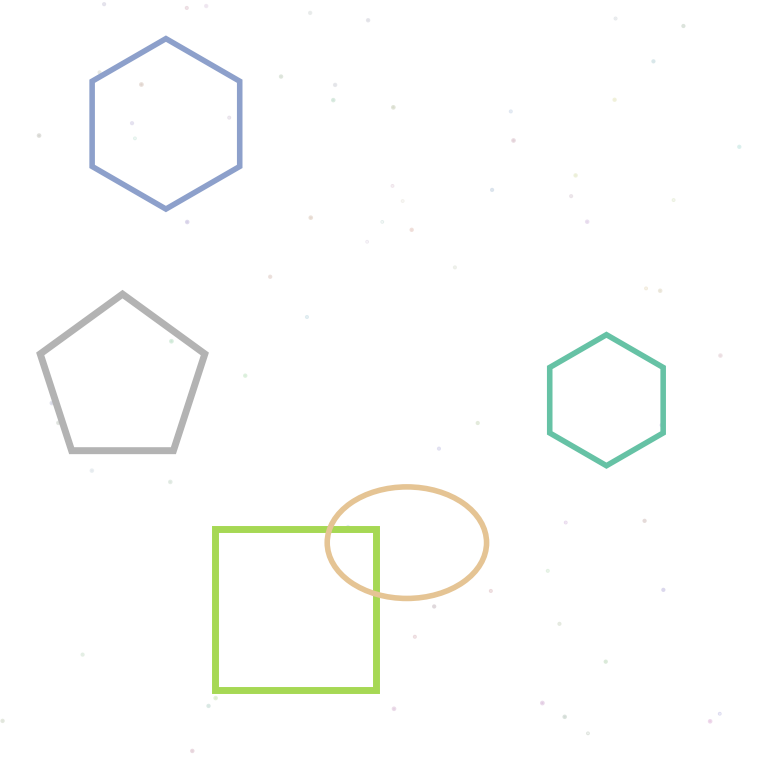[{"shape": "hexagon", "thickness": 2, "radius": 0.43, "center": [0.788, 0.48]}, {"shape": "hexagon", "thickness": 2, "radius": 0.55, "center": [0.215, 0.839]}, {"shape": "square", "thickness": 2.5, "radius": 0.52, "center": [0.384, 0.208]}, {"shape": "oval", "thickness": 2, "radius": 0.52, "center": [0.528, 0.295]}, {"shape": "pentagon", "thickness": 2.5, "radius": 0.56, "center": [0.159, 0.506]}]